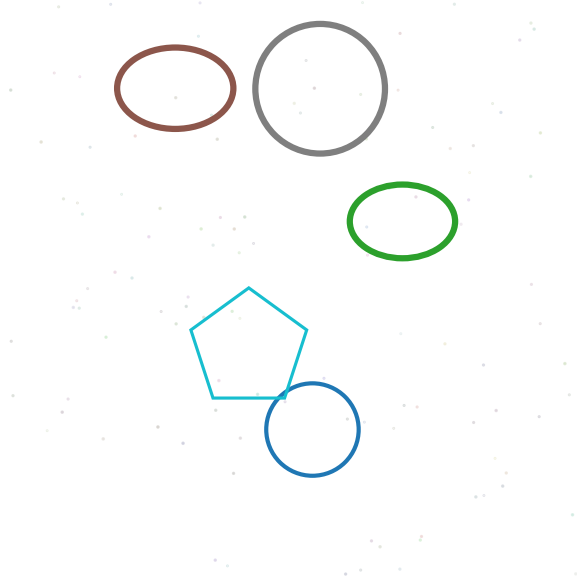[{"shape": "circle", "thickness": 2, "radius": 0.4, "center": [0.541, 0.255]}, {"shape": "oval", "thickness": 3, "radius": 0.46, "center": [0.697, 0.616]}, {"shape": "oval", "thickness": 3, "radius": 0.5, "center": [0.303, 0.846]}, {"shape": "circle", "thickness": 3, "radius": 0.56, "center": [0.554, 0.845]}, {"shape": "pentagon", "thickness": 1.5, "radius": 0.53, "center": [0.431, 0.395]}]